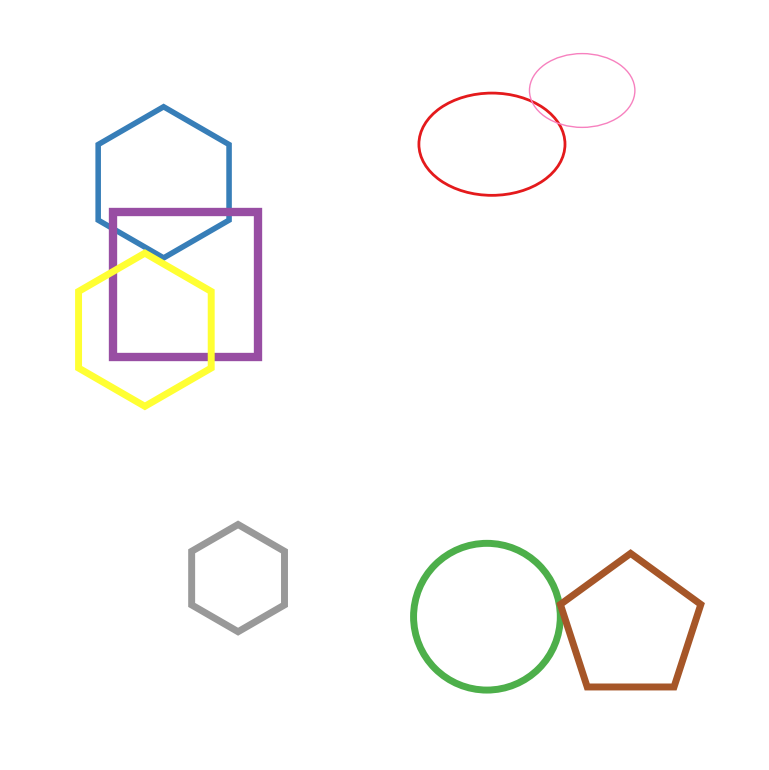[{"shape": "oval", "thickness": 1, "radius": 0.47, "center": [0.639, 0.813]}, {"shape": "hexagon", "thickness": 2, "radius": 0.49, "center": [0.212, 0.763]}, {"shape": "circle", "thickness": 2.5, "radius": 0.48, "center": [0.632, 0.199]}, {"shape": "square", "thickness": 3, "radius": 0.47, "center": [0.241, 0.631]}, {"shape": "hexagon", "thickness": 2.5, "radius": 0.5, "center": [0.188, 0.572]}, {"shape": "pentagon", "thickness": 2.5, "radius": 0.48, "center": [0.819, 0.185]}, {"shape": "oval", "thickness": 0.5, "radius": 0.34, "center": [0.756, 0.882]}, {"shape": "hexagon", "thickness": 2.5, "radius": 0.35, "center": [0.309, 0.249]}]